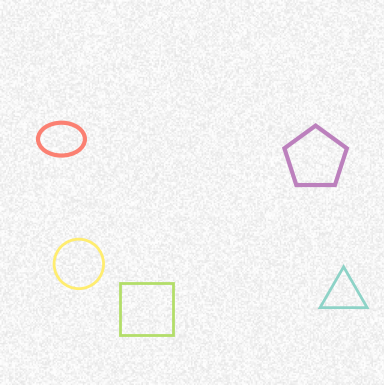[{"shape": "triangle", "thickness": 2, "radius": 0.35, "center": [0.893, 0.236]}, {"shape": "oval", "thickness": 3, "radius": 0.3, "center": [0.16, 0.639]}, {"shape": "square", "thickness": 2, "radius": 0.34, "center": [0.38, 0.197]}, {"shape": "pentagon", "thickness": 3, "radius": 0.43, "center": [0.82, 0.588]}, {"shape": "circle", "thickness": 2, "radius": 0.32, "center": [0.205, 0.315]}]